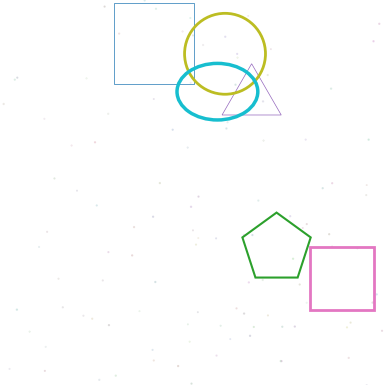[{"shape": "square", "thickness": 0.5, "radius": 0.52, "center": [0.399, 0.887]}, {"shape": "pentagon", "thickness": 1.5, "radius": 0.47, "center": [0.718, 0.355]}, {"shape": "triangle", "thickness": 0.5, "radius": 0.44, "center": [0.654, 0.746]}, {"shape": "square", "thickness": 2, "radius": 0.41, "center": [0.889, 0.277]}, {"shape": "circle", "thickness": 2, "radius": 0.53, "center": [0.584, 0.86]}, {"shape": "oval", "thickness": 2.5, "radius": 0.52, "center": [0.565, 0.762]}]